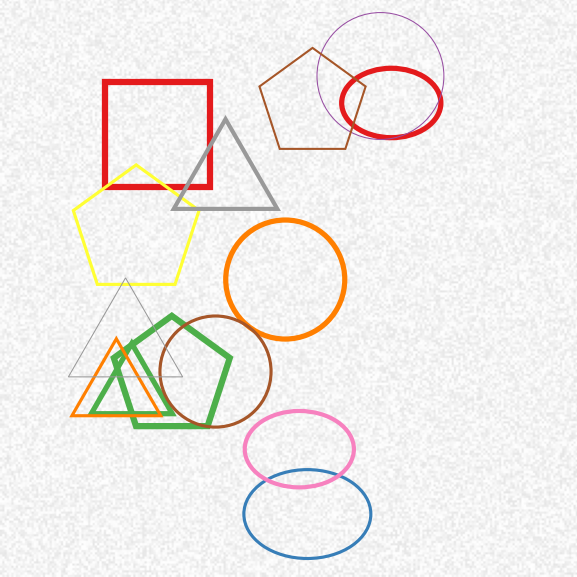[{"shape": "oval", "thickness": 2.5, "radius": 0.43, "center": [0.678, 0.821]}, {"shape": "square", "thickness": 3, "radius": 0.45, "center": [0.272, 0.766]}, {"shape": "oval", "thickness": 1.5, "radius": 0.55, "center": [0.532, 0.109]}, {"shape": "triangle", "thickness": 2.5, "radius": 0.41, "center": [0.228, 0.323]}, {"shape": "pentagon", "thickness": 3, "radius": 0.53, "center": [0.297, 0.347]}, {"shape": "circle", "thickness": 0.5, "radius": 0.55, "center": [0.659, 0.868]}, {"shape": "triangle", "thickness": 1.5, "radius": 0.44, "center": [0.201, 0.324]}, {"shape": "circle", "thickness": 2.5, "radius": 0.52, "center": [0.494, 0.515]}, {"shape": "pentagon", "thickness": 1.5, "radius": 0.57, "center": [0.236, 0.599]}, {"shape": "pentagon", "thickness": 1, "radius": 0.48, "center": [0.541, 0.82]}, {"shape": "circle", "thickness": 1.5, "radius": 0.48, "center": [0.373, 0.356]}, {"shape": "oval", "thickness": 2, "radius": 0.47, "center": [0.518, 0.221]}, {"shape": "triangle", "thickness": 0.5, "radius": 0.57, "center": [0.217, 0.404]}, {"shape": "triangle", "thickness": 2, "radius": 0.52, "center": [0.391, 0.689]}]